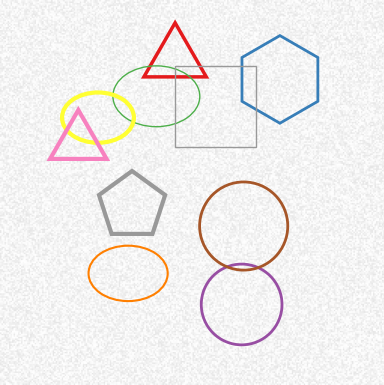[{"shape": "triangle", "thickness": 2.5, "radius": 0.47, "center": [0.455, 0.847]}, {"shape": "hexagon", "thickness": 2, "radius": 0.57, "center": [0.727, 0.794]}, {"shape": "oval", "thickness": 1, "radius": 0.56, "center": [0.406, 0.75]}, {"shape": "circle", "thickness": 2, "radius": 0.52, "center": [0.628, 0.209]}, {"shape": "oval", "thickness": 1.5, "radius": 0.51, "center": [0.333, 0.29]}, {"shape": "oval", "thickness": 3, "radius": 0.47, "center": [0.254, 0.694]}, {"shape": "circle", "thickness": 2, "radius": 0.57, "center": [0.633, 0.413]}, {"shape": "triangle", "thickness": 3, "radius": 0.42, "center": [0.203, 0.63]}, {"shape": "pentagon", "thickness": 3, "radius": 0.45, "center": [0.343, 0.466]}, {"shape": "square", "thickness": 1, "radius": 0.53, "center": [0.561, 0.724]}]